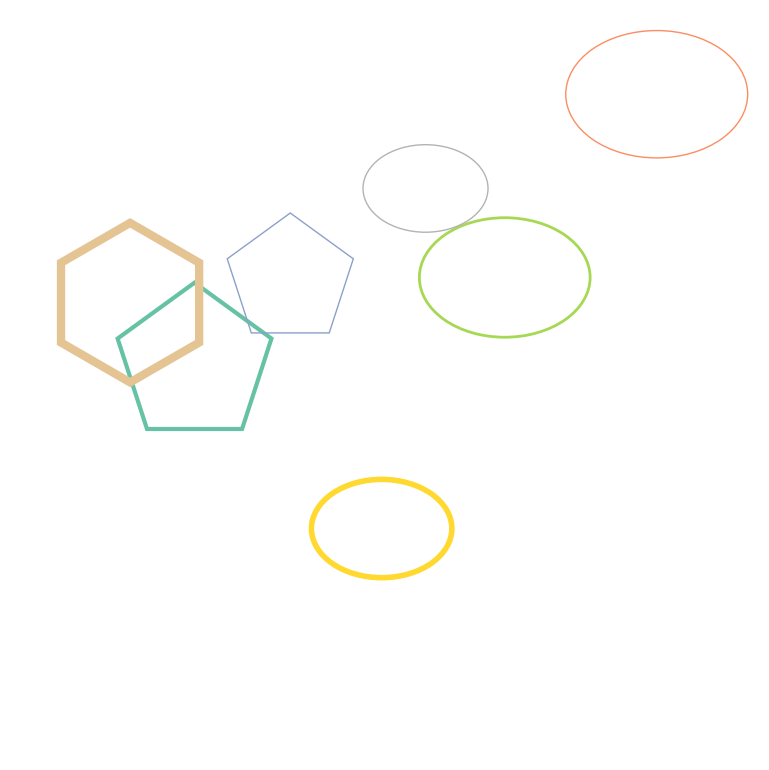[{"shape": "pentagon", "thickness": 1.5, "radius": 0.53, "center": [0.253, 0.528]}, {"shape": "oval", "thickness": 0.5, "radius": 0.59, "center": [0.853, 0.878]}, {"shape": "pentagon", "thickness": 0.5, "radius": 0.43, "center": [0.377, 0.637]}, {"shape": "oval", "thickness": 1, "radius": 0.55, "center": [0.656, 0.64]}, {"shape": "oval", "thickness": 2, "radius": 0.46, "center": [0.496, 0.314]}, {"shape": "hexagon", "thickness": 3, "radius": 0.52, "center": [0.169, 0.607]}, {"shape": "oval", "thickness": 0.5, "radius": 0.41, "center": [0.553, 0.755]}]